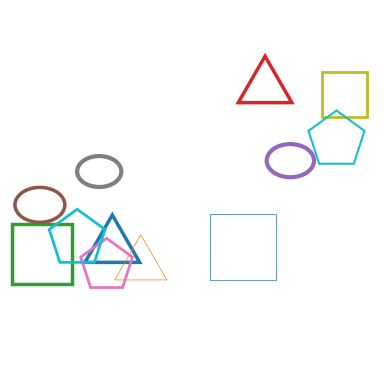[{"shape": "square", "thickness": 0.5, "radius": 0.43, "center": [0.632, 0.358]}, {"shape": "triangle", "thickness": 2.5, "radius": 0.41, "center": [0.292, 0.36]}, {"shape": "triangle", "thickness": 0.5, "radius": 0.39, "center": [0.366, 0.312]}, {"shape": "square", "thickness": 2.5, "radius": 0.39, "center": [0.109, 0.341]}, {"shape": "triangle", "thickness": 2.5, "radius": 0.4, "center": [0.688, 0.774]}, {"shape": "oval", "thickness": 3, "radius": 0.31, "center": [0.754, 0.583]}, {"shape": "oval", "thickness": 2.5, "radius": 0.32, "center": [0.104, 0.468]}, {"shape": "pentagon", "thickness": 2, "radius": 0.35, "center": [0.277, 0.31]}, {"shape": "oval", "thickness": 3, "radius": 0.29, "center": [0.258, 0.554]}, {"shape": "square", "thickness": 2, "radius": 0.29, "center": [0.894, 0.754]}, {"shape": "pentagon", "thickness": 1.5, "radius": 0.38, "center": [0.874, 0.637]}, {"shape": "pentagon", "thickness": 2, "radius": 0.38, "center": [0.2, 0.38]}]